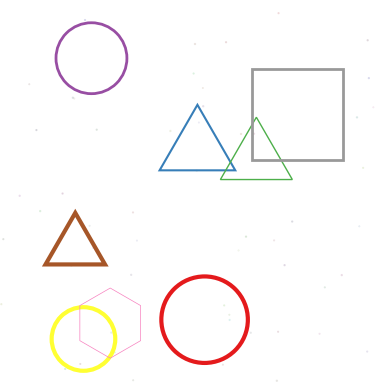[{"shape": "circle", "thickness": 3, "radius": 0.56, "center": [0.531, 0.17]}, {"shape": "triangle", "thickness": 1.5, "radius": 0.57, "center": [0.513, 0.614]}, {"shape": "triangle", "thickness": 1, "radius": 0.54, "center": [0.666, 0.588]}, {"shape": "circle", "thickness": 2, "radius": 0.46, "center": [0.238, 0.849]}, {"shape": "circle", "thickness": 3, "radius": 0.41, "center": [0.217, 0.12]}, {"shape": "triangle", "thickness": 3, "radius": 0.45, "center": [0.196, 0.358]}, {"shape": "hexagon", "thickness": 0.5, "radius": 0.46, "center": [0.286, 0.161]}, {"shape": "square", "thickness": 2, "radius": 0.59, "center": [0.773, 0.703]}]